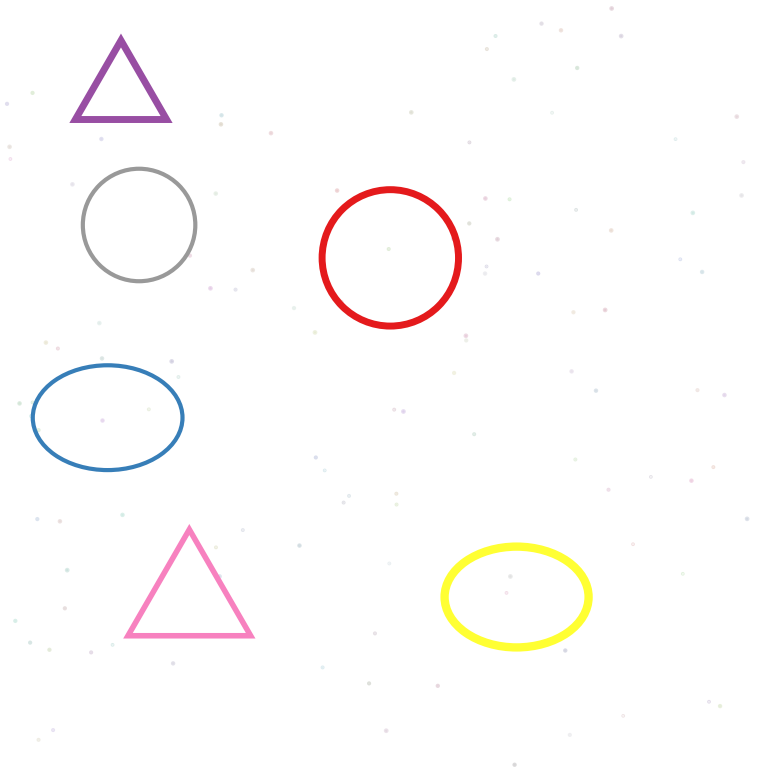[{"shape": "circle", "thickness": 2.5, "radius": 0.44, "center": [0.507, 0.665]}, {"shape": "oval", "thickness": 1.5, "radius": 0.49, "center": [0.14, 0.458]}, {"shape": "triangle", "thickness": 2.5, "radius": 0.34, "center": [0.157, 0.879]}, {"shape": "oval", "thickness": 3, "radius": 0.47, "center": [0.671, 0.225]}, {"shape": "triangle", "thickness": 2, "radius": 0.46, "center": [0.246, 0.22]}, {"shape": "circle", "thickness": 1.5, "radius": 0.37, "center": [0.181, 0.708]}]